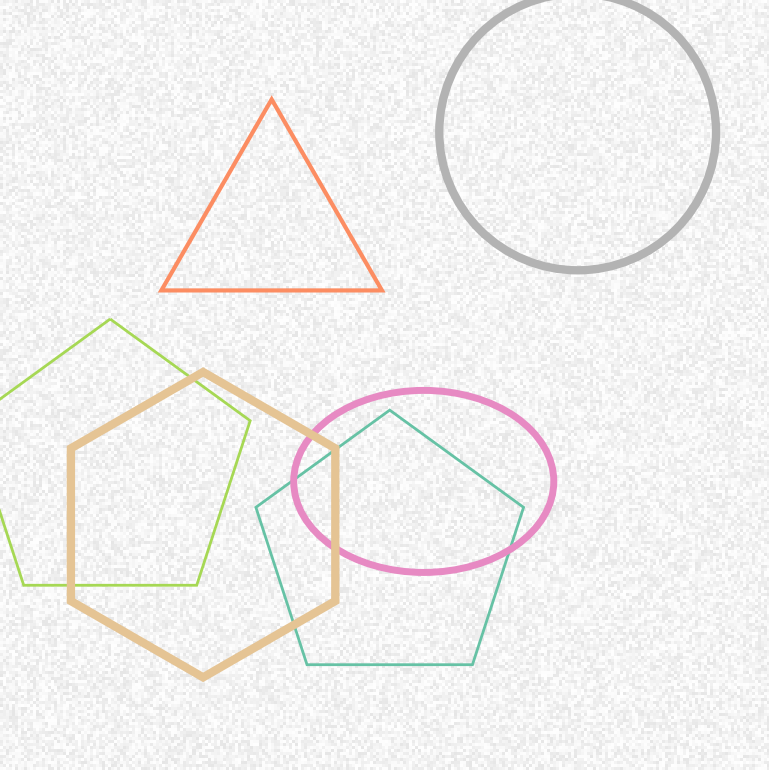[{"shape": "pentagon", "thickness": 1, "radius": 0.91, "center": [0.506, 0.285]}, {"shape": "triangle", "thickness": 1.5, "radius": 0.83, "center": [0.353, 0.706]}, {"shape": "oval", "thickness": 2.5, "radius": 0.84, "center": [0.55, 0.375]}, {"shape": "pentagon", "thickness": 1, "radius": 0.96, "center": [0.143, 0.395]}, {"shape": "hexagon", "thickness": 3, "radius": 0.99, "center": [0.264, 0.319]}, {"shape": "circle", "thickness": 3, "radius": 0.9, "center": [0.75, 0.829]}]